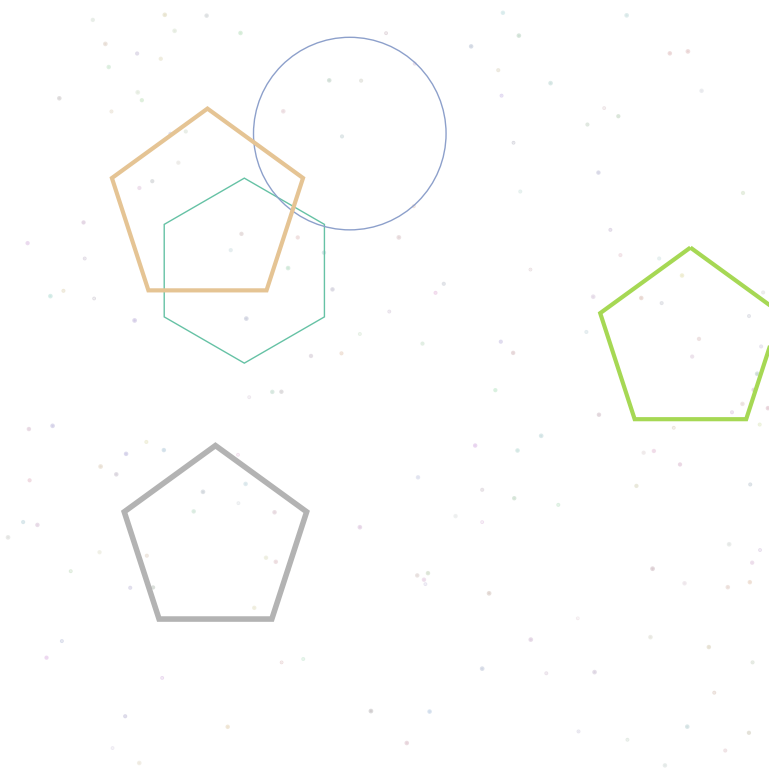[{"shape": "hexagon", "thickness": 0.5, "radius": 0.6, "center": [0.317, 0.649]}, {"shape": "circle", "thickness": 0.5, "radius": 0.63, "center": [0.454, 0.827]}, {"shape": "pentagon", "thickness": 1.5, "radius": 0.62, "center": [0.897, 0.555]}, {"shape": "pentagon", "thickness": 1.5, "radius": 0.65, "center": [0.269, 0.728]}, {"shape": "pentagon", "thickness": 2, "radius": 0.62, "center": [0.28, 0.297]}]